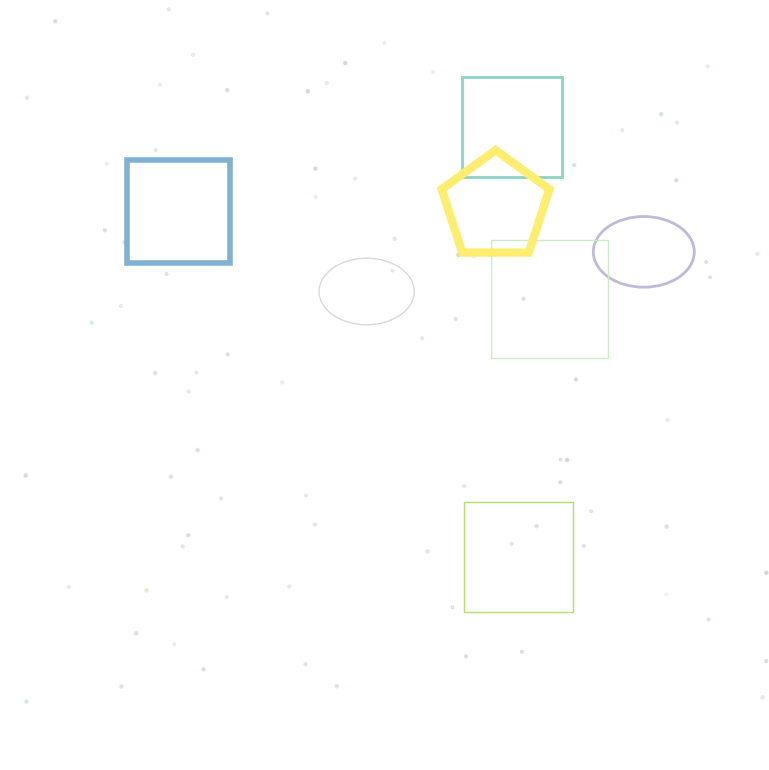[{"shape": "square", "thickness": 1, "radius": 0.32, "center": [0.665, 0.835]}, {"shape": "oval", "thickness": 1, "radius": 0.33, "center": [0.836, 0.673]}, {"shape": "square", "thickness": 2, "radius": 0.33, "center": [0.231, 0.726]}, {"shape": "square", "thickness": 0.5, "radius": 0.35, "center": [0.673, 0.277]}, {"shape": "oval", "thickness": 0.5, "radius": 0.31, "center": [0.476, 0.621]}, {"shape": "square", "thickness": 0.5, "radius": 0.38, "center": [0.714, 0.611]}, {"shape": "pentagon", "thickness": 3, "radius": 0.37, "center": [0.644, 0.731]}]